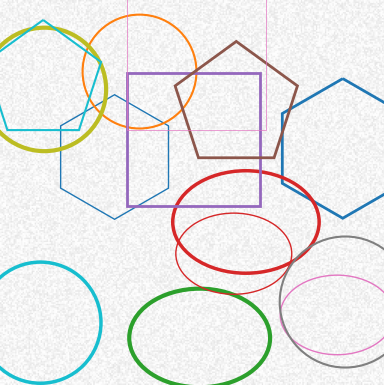[{"shape": "hexagon", "thickness": 2, "radius": 0.91, "center": [0.89, 0.614]}, {"shape": "hexagon", "thickness": 1, "radius": 0.81, "center": [0.298, 0.592]}, {"shape": "circle", "thickness": 1.5, "radius": 0.74, "center": [0.362, 0.814]}, {"shape": "oval", "thickness": 3, "radius": 0.91, "center": [0.519, 0.122]}, {"shape": "oval", "thickness": 1, "radius": 0.75, "center": [0.607, 0.341]}, {"shape": "oval", "thickness": 2.5, "radius": 0.95, "center": [0.639, 0.423]}, {"shape": "square", "thickness": 2, "radius": 0.86, "center": [0.503, 0.639]}, {"shape": "pentagon", "thickness": 2, "radius": 0.84, "center": [0.614, 0.725]}, {"shape": "oval", "thickness": 1, "radius": 0.74, "center": [0.876, 0.182]}, {"shape": "square", "thickness": 0.5, "radius": 0.91, "center": [0.51, 0.844]}, {"shape": "circle", "thickness": 1.5, "radius": 0.85, "center": [0.897, 0.216]}, {"shape": "circle", "thickness": 3, "radius": 0.8, "center": [0.115, 0.768]}, {"shape": "pentagon", "thickness": 1.5, "radius": 0.79, "center": [0.112, 0.79]}, {"shape": "circle", "thickness": 2.5, "radius": 0.79, "center": [0.105, 0.162]}]